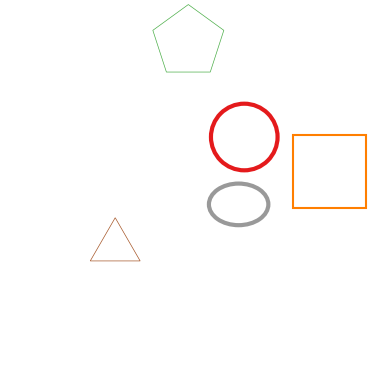[{"shape": "circle", "thickness": 3, "radius": 0.43, "center": [0.634, 0.644]}, {"shape": "pentagon", "thickness": 0.5, "radius": 0.48, "center": [0.489, 0.891]}, {"shape": "square", "thickness": 1.5, "radius": 0.47, "center": [0.857, 0.555]}, {"shape": "triangle", "thickness": 0.5, "radius": 0.37, "center": [0.299, 0.36]}, {"shape": "oval", "thickness": 3, "radius": 0.39, "center": [0.62, 0.469]}]